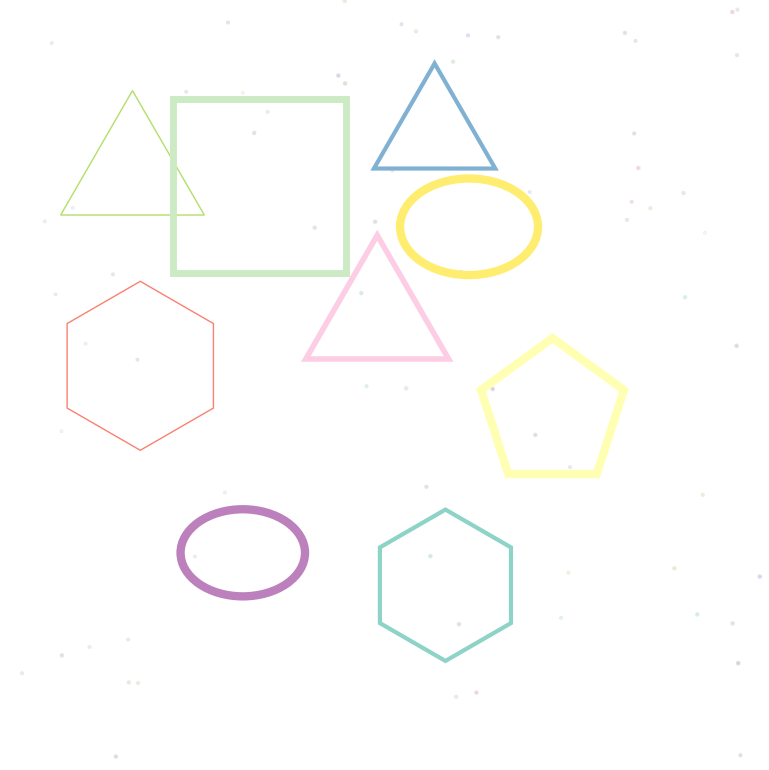[{"shape": "hexagon", "thickness": 1.5, "radius": 0.49, "center": [0.578, 0.24]}, {"shape": "pentagon", "thickness": 3, "radius": 0.49, "center": [0.718, 0.463]}, {"shape": "hexagon", "thickness": 0.5, "radius": 0.55, "center": [0.182, 0.525]}, {"shape": "triangle", "thickness": 1.5, "radius": 0.45, "center": [0.564, 0.827]}, {"shape": "triangle", "thickness": 0.5, "radius": 0.54, "center": [0.172, 0.775]}, {"shape": "triangle", "thickness": 2, "radius": 0.54, "center": [0.49, 0.587]}, {"shape": "oval", "thickness": 3, "radius": 0.4, "center": [0.315, 0.282]}, {"shape": "square", "thickness": 2.5, "radius": 0.56, "center": [0.337, 0.759]}, {"shape": "oval", "thickness": 3, "radius": 0.45, "center": [0.609, 0.705]}]